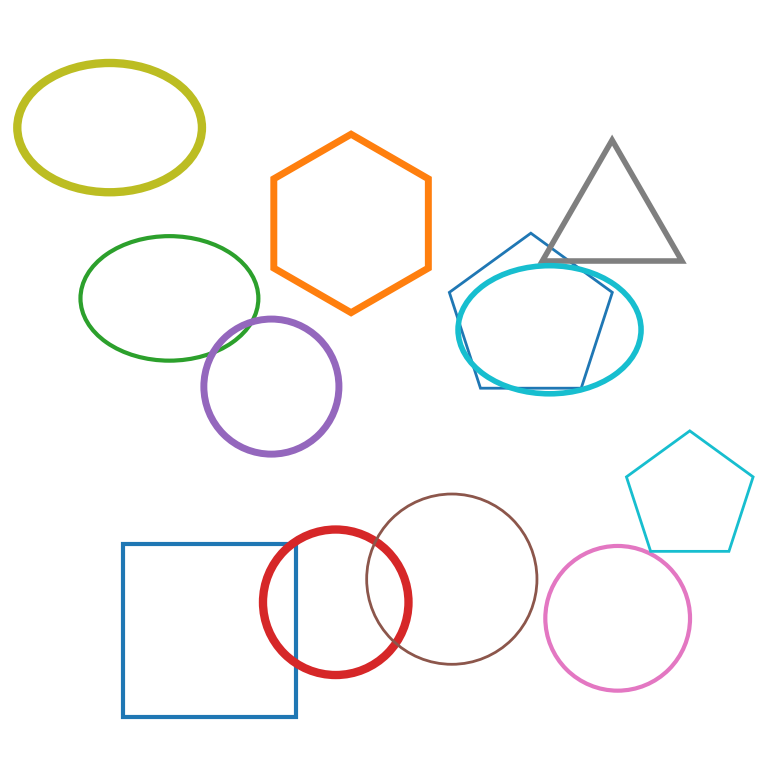[{"shape": "pentagon", "thickness": 1, "radius": 0.56, "center": [0.689, 0.586]}, {"shape": "square", "thickness": 1.5, "radius": 0.56, "center": [0.272, 0.181]}, {"shape": "hexagon", "thickness": 2.5, "radius": 0.58, "center": [0.456, 0.71]}, {"shape": "oval", "thickness": 1.5, "radius": 0.58, "center": [0.22, 0.612]}, {"shape": "circle", "thickness": 3, "radius": 0.47, "center": [0.436, 0.218]}, {"shape": "circle", "thickness": 2.5, "radius": 0.44, "center": [0.352, 0.498]}, {"shape": "circle", "thickness": 1, "radius": 0.55, "center": [0.587, 0.248]}, {"shape": "circle", "thickness": 1.5, "radius": 0.47, "center": [0.802, 0.197]}, {"shape": "triangle", "thickness": 2, "radius": 0.52, "center": [0.795, 0.713]}, {"shape": "oval", "thickness": 3, "radius": 0.6, "center": [0.142, 0.834]}, {"shape": "pentagon", "thickness": 1, "radius": 0.43, "center": [0.896, 0.354]}, {"shape": "oval", "thickness": 2, "radius": 0.59, "center": [0.714, 0.572]}]